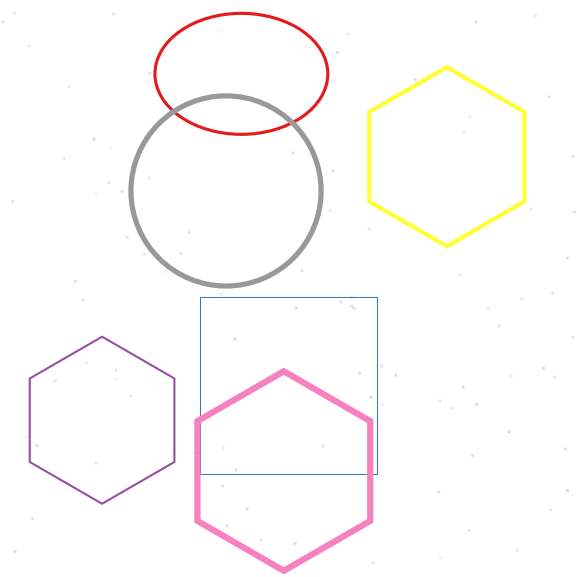[{"shape": "oval", "thickness": 1.5, "radius": 0.75, "center": [0.418, 0.871]}, {"shape": "square", "thickness": 0.5, "radius": 0.77, "center": [0.5, 0.331]}, {"shape": "hexagon", "thickness": 1, "radius": 0.72, "center": [0.177, 0.271]}, {"shape": "hexagon", "thickness": 2, "radius": 0.78, "center": [0.774, 0.728]}, {"shape": "hexagon", "thickness": 3, "radius": 0.86, "center": [0.491, 0.184]}, {"shape": "circle", "thickness": 2.5, "radius": 0.82, "center": [0.391, 0.668]}]